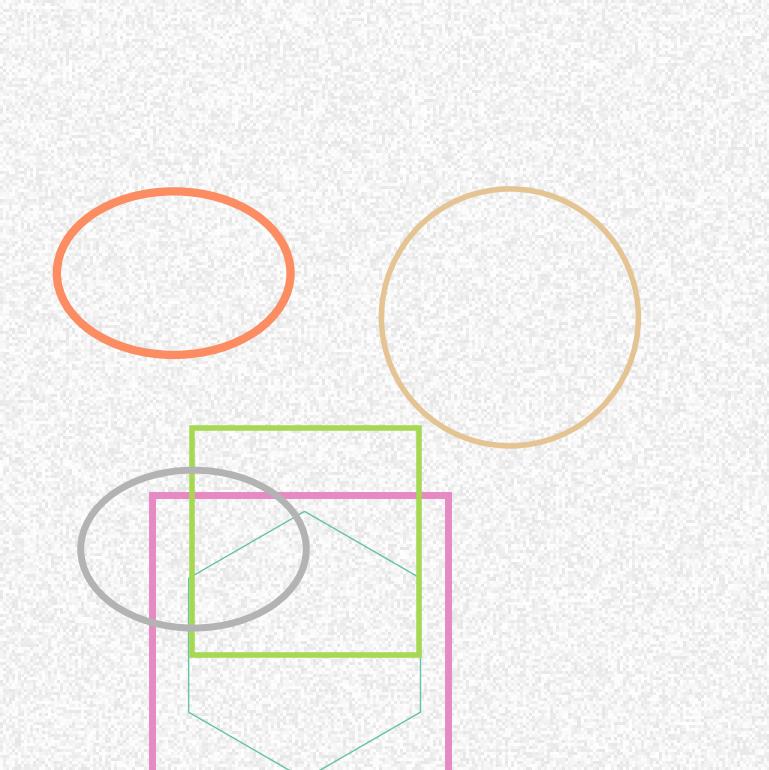[{"shape": "hexagon", "thickness": 0.5, "radius": 0.87, "center": [0.396, 0.162]}, {"shape": "oval", "thickness": 3, "radius": 0.76, "center": [0.226, 0.645]}, {"shape": "square", "thickness": 2.5, "radius": 0.96, "center": [0.389, 0.165]}, {"shape": "square", "thickness": 2, "radius": 0.74, "center": [0.396, 0.297]}, {"shape": "circle", "thickness": 2, "radius": 0.83, "center": [0.662, 0.588]}, {"shape": "oval", "thickness": 2.5, "radius": 0.73, "center": [0.251, 0.287]}]